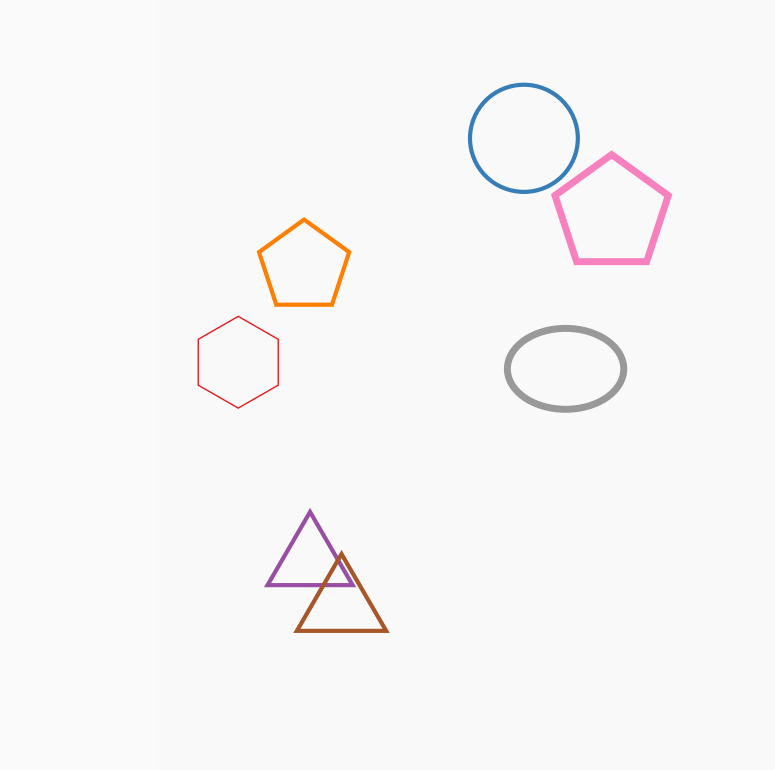[{"shape": "hexagon", "thickness": 0.5, "radius": 0.3, "center": [0.307, 0.53]}, {"shape": "circle", "thickness": 1.5, "radius": 0.35, "center": [0.676, 0.82]}, {"shape": "triangle", "thickness": 1.5, "radius": 0.32, "center": [0.4, 0.272]}, {"shape": "pentagon", "thickness": 1.5, "radius": 0.31, "center": [0.392, 0.654]}, {"shape": "triangle", "thickness": 1.5, "radius": 0.33, "center": [0.441, 0.214]}, {"shape": "pentagon", "thickness": 2.5, "radius": 0.38, "center": [0.789, 0.722]}, {"shape": "oval", "thickness": 2.5, "radius": 0.38, "center": [0.73, 0.521]}]